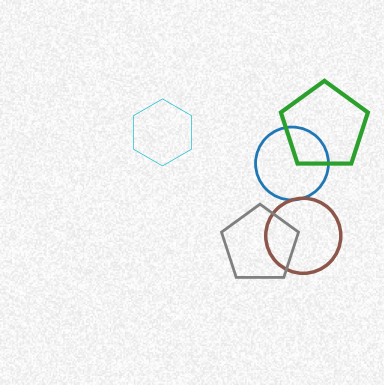[{"shape": "circle", "thickness": 2, "radius": 0.47, "center": [0.758, 0.575]}, {"shape": "pentagon", "thickness": 3, "radius": 0.59, "center": [0.843, 0.671]}, {"shape": "circle", "thickness": 2.5, "radius": 0.49, "center": [0.788, 0.388]}, {"shape": "pentagon", "thickness": 2, "radius": 0.53, "center": [0.675, 0.365]}, {"shape": "hexagon", "thickness": 0.5, "radius": 0.44, "center": [0.422, 0.656]}]